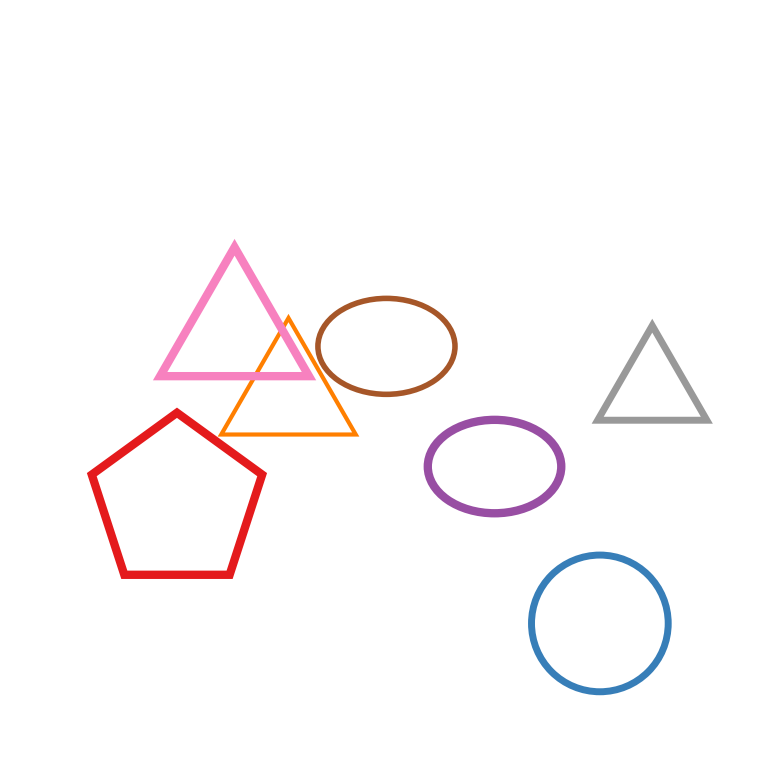[{"shape": "pentagon", "thickness": 3, "radius": 0.58, "center": [0.23, 0.348]}, {"shape": "circle", "thickness": 2.5, "radius": 0.44, "center": [0.779, 0.19]}, {"shape": "oval", "thickness": 3, "radius": 0.43, "center": [0.642, 0.394]}, {"shape": "triangle", "thickness": 1.5, "radius": 0.5, "center": [0.375, 0.486]}, {"shape": "oval", "thickness": 2, "radius": 0.45, "center": [0.502, 0.55]}, {"shape": "triangle", "thickness": 3, "radius": 0.56, "center": [0.305, 0.567]}, {"shape": "triangle", "thickness": 2.5, "radius": 0.41, "center": [0.847, 0.495]}]